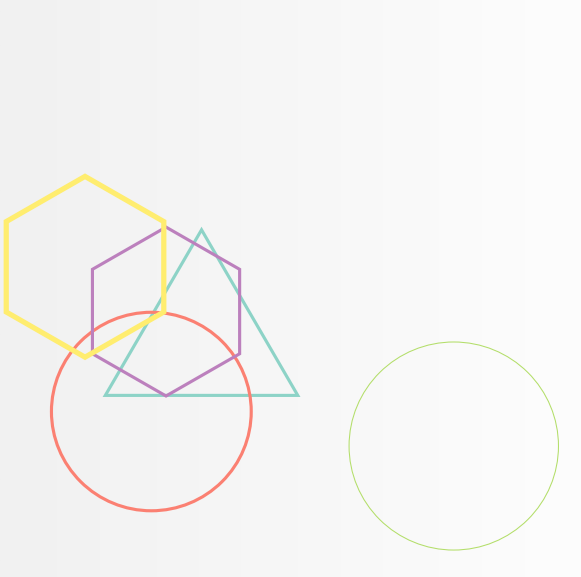[{"shape": "triangle", "thickness": 1.5, "radius": 0.96, "center": [0.347, 0.41]}, {"shape": "circle", "thickness": 1.5, "radius": 0.86, "center": [0.26, 0.287]}, {"shape": "circle", "thickness": 0.5, "radius": 0.9, "center": [0.781, 0.227]}, {"shape": "hexagon", "thickness": 1.5, "radius": 0.73, "center": [0.286, 0.46]}, {"shape": "hexagon", "thickness": 2.5, "radius": 0.78, "center": [0.146, 0.537]}]